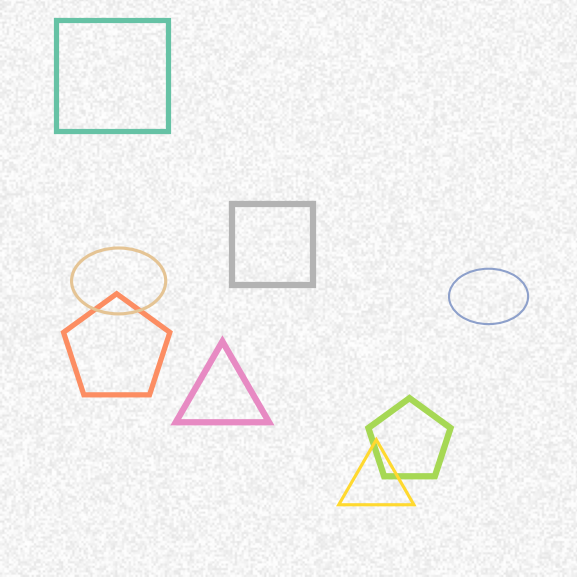[{"shape": "square", "thickness": 2.5, "radius": 0.48, "center": [0.194, 0.868]}, {"shape": "pentagon", "thickness": 2.5, "radius": 0.48, "center": [0.202, 0.394]}, {"shape": "oval", "thickness": 1, "radius": 0.34, "center": [0.846, 0.486]}, {"shape": "triangle", "thickness": 3, "radius": 0.47, "center": [0.385, 0.315]}, {"shape": "pentagon", "thickness": 3, "radius": 0.37, "center": [0.709, 0.235]}, {"shape": "triangle", "thickness": 1.5, "radius": 0.38, "center": [0.652, 0.163]}, {"shape": "oval", "thickness": 1.5, "radius": 0.41, "center": [0.205, 0.513]}, {"shape": "square", "thickness": 3, "radius": 0.35, "center": [0.472, 0.576]}]